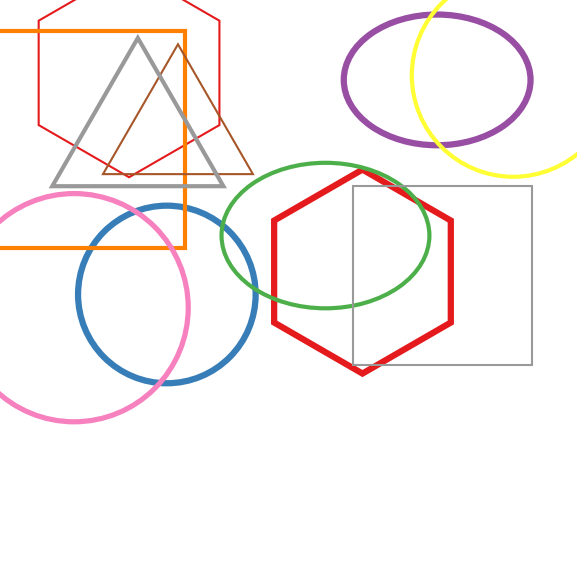[{"shape": "hexagon", "thickness": 3, "radius": 0.88, "center": [0.628, 0.529]}, {"shape": "hexagon", "thickness": 1, "radius": 0.9, "center": [0.223, 0.873]}, {"shape": "circle", "thickness": 3, "radius": 0.77, "center": [0.289, 0.489]}, {"shape": "oval", "thickness": 2, "radius": 0.9, "center": [0.564, 0.591]}, {"shape": "oval", "thickness": 3, "radius": 0.81, "center": [0.757, 0.861]}, {"shape": "square", "thickness": 2, "radius": 0.94, "center": [0.133, 0.758]}, {"shape": "circle", "thickness": 2, "radius": 0.88, "center": [0.889, 0.869]}, {"shape": "triangle", "thickness": 1, "radius": 0.75, "center": [0.308, 0.773]}, {"shape": "circle", "thickness": 2.5, "radius": 0.99, "center": [0.128, 0.466]}, {"shape": "square", "thickness": 1, "radius": 0.78, "center": [0.766, 0.521]}, {"shape": "triangle", "thickness": 2, "radius": 0.86, "center": [0.239, 0.762]}]